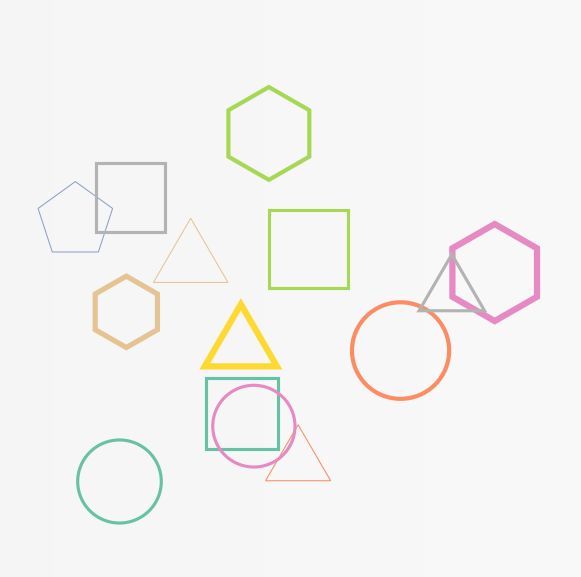[{"shape": "square", "thickness": 1.5, "radius": 0.31, "center": [0.416, 0.283]}, {"shape": "circle", "thickness": 1.5, "radius": 0.36, "center": [0.206, 0.165]}, {"shape": "circle", "thickness": 2, "radius": 0.42, "center": [0.689, 0.392]}, {"shape": "triangle", "thickness": 0.5, "radius": 0.32, "center": [0.513, 0.199]}, {"shape": "pentagon", "thickness": 0.5, "radius": 0.34, "center": [0.13, 0.617]}, {"shape": "hexagon", "thickness": 3, "radius": 0.42, "center": [0.851, 0.527]}, {"shape": "circle", "thickness": 1.5, "radius": 0.35, "center": [0.437, 0.261]}, {"shape": "hexagon", "thickness": 2, "radius": 0.4, "center": [0.463, 0.768]}, {"shape": "square", "thickness": 1.5, "radius": 0.34, "center": [0.53, 0.568]}, {"shape": "triangle", "thickness": 3, "radius": 0.36, "center": [0.414, 0.401]}, {"shape": "hexagon", "thickness": 2.5, "radius": 0.31, "center": [0.217, 0.459]}, {"shape": "triangle", "thickness": 0.5, "radius": 0.37, "center": [0.328, 0.547]}, {"shape": "square", "thickness": 1.5, "radius": 0.3, "center": [0.224, 0.658]}, {"shape": "triangle", "thickness": 1.5, "radius": 0.33, "center": [0.777, 0.494]}]